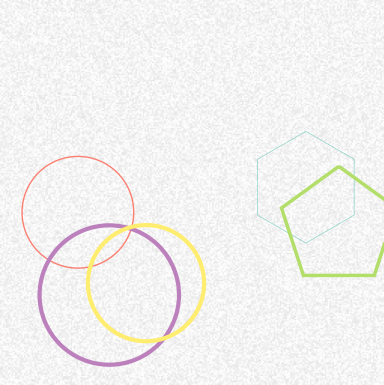[{"shape": "hexagon", "thickness": 0.5, "radius": 0.73, "center": [0.794, 0.514]}, {"shape": "circle", "thickness": 1, "radius": 0.73, "center": [0.202, 0.449]}, {"shape": "pentagon", "thickness": 2.5, "radius": 0.78, "center": [0.88, 0.411]}, {"shape": "circle", "thickness": 3, "radius": 0.91, "center": [0.284, 0.234]}, {"shape": "circle", "thickness": 3, "radius": 0.75, "center": [0.379, 0.265]}]